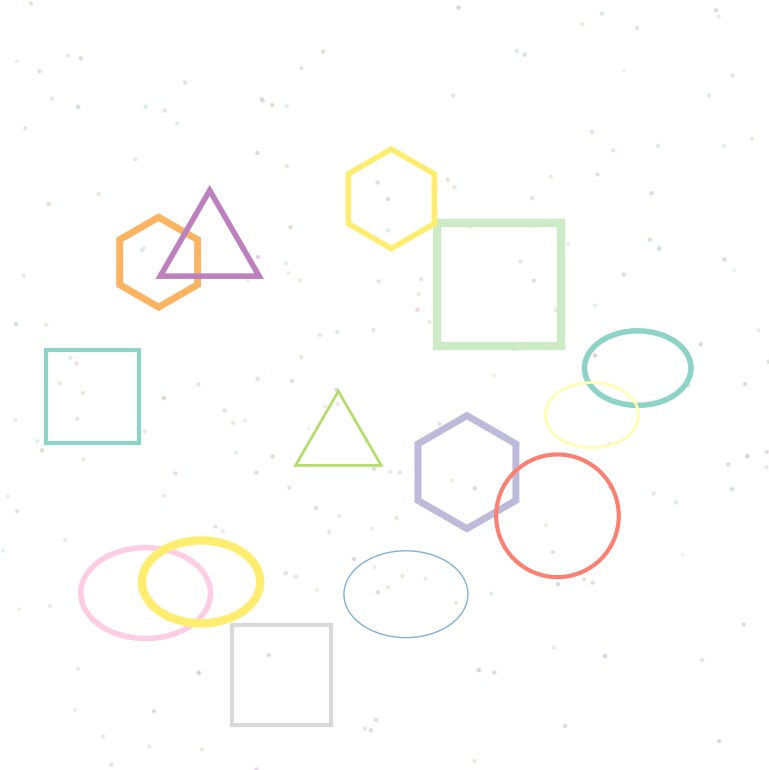[{"shape": "oval", "thickness": 2, "radius": 0.35, "center": [0.828, 0.522]}, {"shape": "square", "thickness": 1.5, "radius": 0.3, "center": [0.12, 0.486]}, {"shape": "oval", "thickness": 1, "radius": 0.3, "center": [0.769, 0.461]}, {"shape": "hexagon", "thickness": 2.5, "radius": 0.37, "center": [0.606, 0.387]}, {"shape": "circle", "thickness": 1.5, "radius": 0.4, "center": [0.724, 0.33]}, {"shape": "oval", "thickness": 0.5, "radius": 0.4, "center": [0.527, 0.228]}, {"shape": "hexagon", "thickness": 2.5, "radius": 0.29, "center": [0.206, 0.66]}, {"shape": "triangle", "thickness": 1, "radius": 0.32, "center": [0.439, 0.428]}, {"shape": "oval", "thickness": 2, "radius": 0.42, "center": [0.189, 0.23]}, {"shape": "square", "thickness": 1.5, "radius": 0.32, "center": [0.366, 0.124]}, {"shape": "triangle", "thickness": 2, "radius": 0.37, "center": [0.272, 0.678]}, {"shape": "square", "thickness": 3, "radius": 0.4, "center": [0.648, 0.63]}, {"shape": "hexagon", "thickness": 2, "radius": 0.32, "center": [0.508, 0.742]}, {"shape": "oval", "thickness": 3, "radius": 0.38, "center": [0.261, 0.244]}]